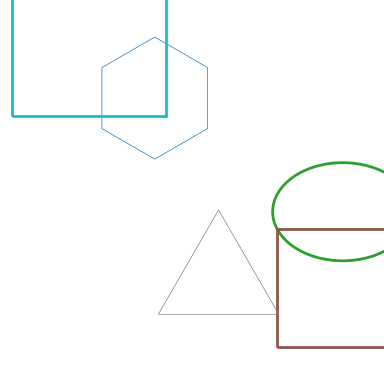[{"shape": "hexagon", "thickness": 0.5, "radius": 0.79, "center": [0.402, 0.745]}, {"shape": "oval", "thickness": 2, "radius": 0.91, "center": [0.89, 0.45]}, {"shape": "square", "thickness": 2, "radius": 0.77, "center": [0.872, 0.252]}, {"shape": "triangle", "thickness": 0.5, "radius": 0.9, "center": [0.568, 0.274]}, {"shape": "square", "thickness": 2, "radius": 1.0, "center": [0.231, 0.898]}]